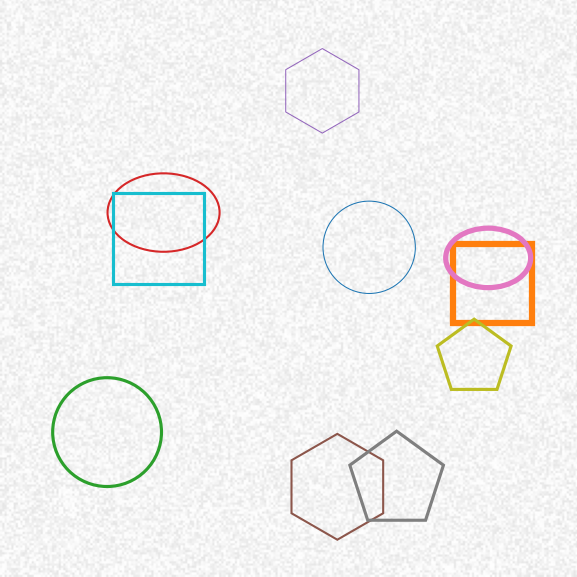[{"shape": "circle", "thickness": 0.5, "radius": 0.4, "center": [0.639, 0.571]}, {"shape": "square", "thickness": 3, "radius": 0.34, "center": [0.853, 0.508]}, {"shape": "circle", "thickness": 1.5, "radius": 0.47, "center": [0.185, 0.251]}, {"shape": "oval", "thickness": 1, "radius": 0.49, "center": [0.283, 0.631]}, {"shape": "hexagon", "thickness": 0.5, "radius": 0.37, "center": [0.558, 0.842]}, {"shape": "hexagon", "thickness": 1, "radius": 0.46, "center": [0.584, 0.156]}, {"shape": "oval", "thickness": 2.5, "radius": 0.37, "center": [0.845, 0.553]}, {"shape": "pentagon", "thickness": 1.5, "radius": 0.43, "center": [0.687, 0.167]}, {"shape": "pentagon", "thickness": 1.5, "radius": 0.34, "center": [0.821, 0.379]}, {"shape": "square", "thickness": 1.5, "radius": 0.39, "center": [0.275, 0.587]}]